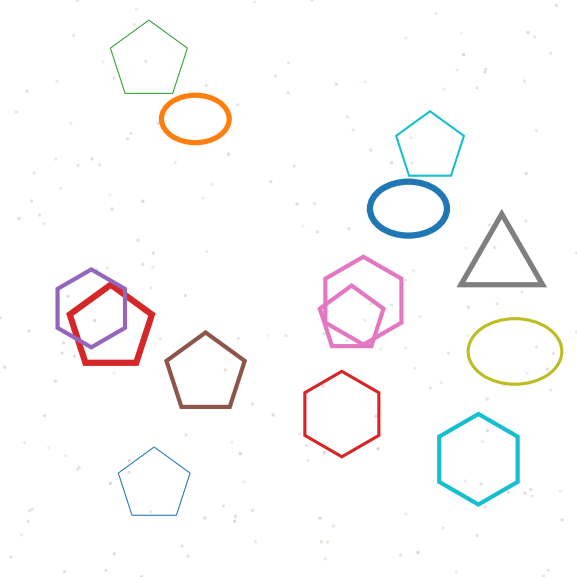[{"shape": "oval", "thickness": 3, "radius": 0.33, "center": [0.707, 0.638]}, {"shape": "pentagon", "thickness": 0.5, "radius": 0.33, "center": [0.267, 0.16]}, {"shape": "oval", "thickness": 2.5, "radius": 0.29, "center": [0.338, 0.793]}, {"shape": "pentagon", "thickness": 0.5, "radius": 0.35, "center": [0.258, 0.894]}, {"shape": "pentagon", "thickness": 3, "radius": 0.37, "center": [0.192, 0.431]}, {"shape": "hexagon", "thickness": 1.5, "radius": 0.37, "center": [0.592, 0.282]}, {"shape": "hexagon", "thickness": 2, "radius": 0.34, "center": [0.158, 0.465]}, {"shape": "pentagon", "thickness": 2, "radius": 0.36, "center": [0.356, 0.352]}, {"shape": "pentagon", "thickness": 2, "radius": 0.29, "center": [0.609, 0.447]}, {"shape": "hexagon", "thickness": 2, "radius": 0.38, "center": [0.629, 0.478]}, {"shape": "triangle", "thickness": 2.5, "radius": 0.41, "center": [0.869, 0.547]}, {"shape": "oval", "thickness": 1.5, "radius": 0.41, "center": [0.892, 0.391]}, {"shape": "hexagon", "thickness": 2, "radius": 0.39, "center": [0.828, 0.204]}, {"shape": "pentagon", "thickness": 1, "radius": 0.31, "center": [0.745, 0.745]}]